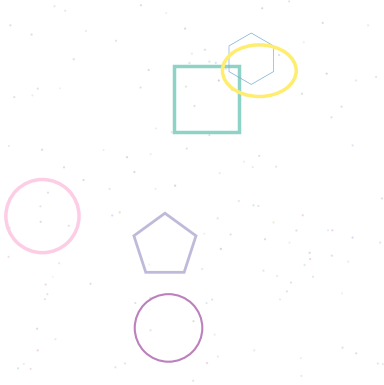[{"shape": "square", "thickness": 2.5, "radius": 0.43, "center": [0.536, 0.742]}, {"shape": "pentagon", "thickness": 2, "radius": 0.42, "center": [0.428, 0.361]}, {"shape": "hexagon", "thickness": 0.5, "radius": 0.33, "center": [0.653, 0.847]}, {"shape": "circle", "thickness": 2.5, "radius": 0.48, "center": [0.11, 0.439]}, {"shape": "circle", "thickness": 1.5, "radius": 0.44, "center": [0.438, 0.148]}, {"shape": "oval", "thickness": 2.5, "radius": 0.48, "center": [0.674, 0.816]}]